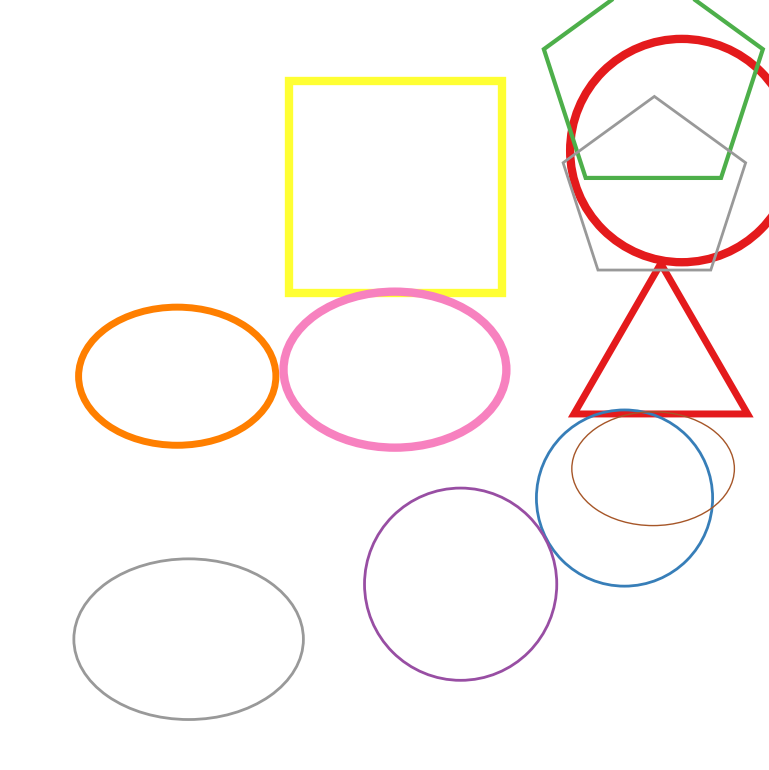[{"shape": "triangle", "thickness": 2.5, "radius": 0.65, "center": [0.858, 0.527]}, {"shape": "circle", "thickness": 3, "radius": 0.73, "center": [0.885, 0.804]}, {"shape": "circle", "thickness": 1, "radius": 0.57, "center": [0.811, 0.353]}, {"shape": "pentagon", "thickness": 1.5, "radius": 0.75, "center": [0.849, 0.89]}, {"shape": "circle", "thickness": 1, "radius": 0.62, "center": [0.598, 0.241]}, {"shape": "oval", "thickness": 2.5, "radius": 0.64, "center": [0.23, 0.511]}, {"shape": "square", "thickness": 3, "radius": 0.69, "center": [0.514, 0.757]}, {"shape": "oval", "thickness": 0.5, "radius": 0.53, "center": [0.848, 0.391]}, {"shape": "oval", "thickness": 3, "radius": 0.72, "center": [0.513, 0.52]}, {"shape": "pentagon", "thickness": 1, "radius": 0.62, "center": [0.85, 0.75]}, {"shape": "oval", "thickness": 1, "radius": 0.75, "center": [0.245, 0.17]}]